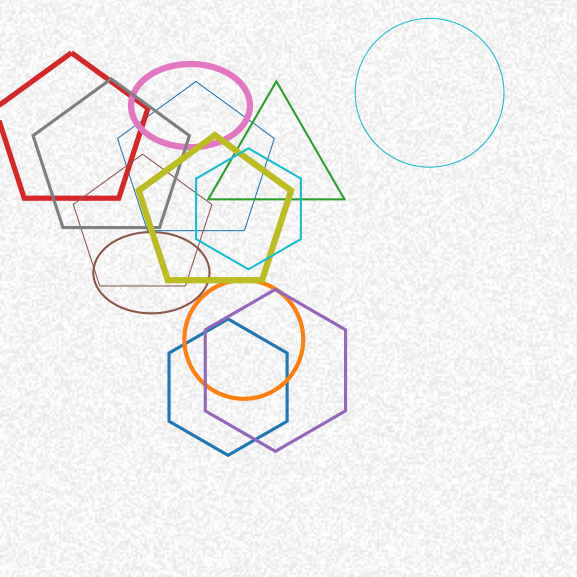[{"shape": "hexagon", "thickness": 1.5, "radius": 0.59, "center": [0.395, 0.329]}, {"shape": "pentagon", "thickness": 0.5, "radius": 0.71, "center": [0.339, 0.715]}, {"shape": "circle", "thickness": 2, "radius": 0.51, "center": [0.422, 0.411]}, {"shape": "triangle", "thickness": 1, "radius": 0.68, "center": [0.479, 0.722]}, {"shape": "pentagon", "thickness": 2.5, "radius": 0.7, "center": [0.124, 0.769]}, {"shape": "hexagon", "thickness": 1.5, "radius": 0.7, "center": [0.477, 0.358]}, {"shape": "pentagon", "thickness": 0.5, "radius": 0.63, "center": [0.247, 0.606]}, {"shape": "oval", "thickness": 1, "radius": 0.5, "center": [0.262, 0.527]}, {"shape": "oval", "thickness": 3, "radius": 0.51, "center": [0.33, 0.816]}, {"shape": "pentagon", "thickness": 1.5, "radius": 0.71, "center": [0.193, 0.72]}, {"shape": "pentagon", "thickness": 3, "radius": 0.69, "center": [0.372, 0.626]}, {"shape": "hexagon", "thickness": 1, "radius": 0.52, "center": [0.43, 0.638]}, {"shape": "circle", "thickness": 0.5, "radius": 0.64, "center": [0.744, 0.838]}]